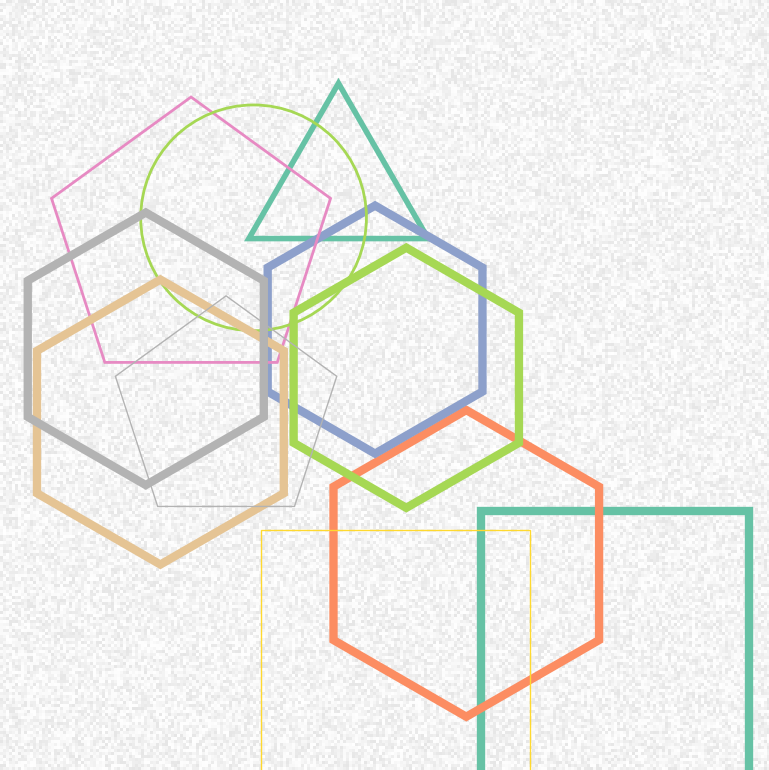[{"shape": "square", "thickness": 3, "radius": 0.87, "center": [0.799, 0.163]}, {"shape": "triangle", "thickness": 2, "radius": 0.67, "center": [0.44, 0.757]}, {"shape": "hexagon", "thickness": 3, "radius": 1.0, "center": [0.606, 0.268]}, {"shape": "hexagon", "thickness": 3, "radius": 0.81, "center": [0.487, 0.572]}, {"shape": "pentagon", "thickness": 1, "radius": 0.95, "center": [0.248, 0.683]}, {"shape": "circle", "thickness": 1, "radius": 0.73, "center": [0.329, 0.717]}, {"shape": "hexagon", "thickness": 3, "radius": 0.84, "center": [0.528, 0.509]}, {"shape": "square", "thickness": 0.5, "radius": 0.87, "center": [0.513, 0.137]}, {"shape": "hexagon", "thickness": 3, "radius": 0.93, "center": [0.208, 0.452]}, {"shape": "hexagon", "thickness": 3, "radius": 0.88, "center": [0.189, 0.547]}, {"shape": "pentagon", "thickness": 0.5, "radius": 0.76, "center": [0.294, 0.465]}]